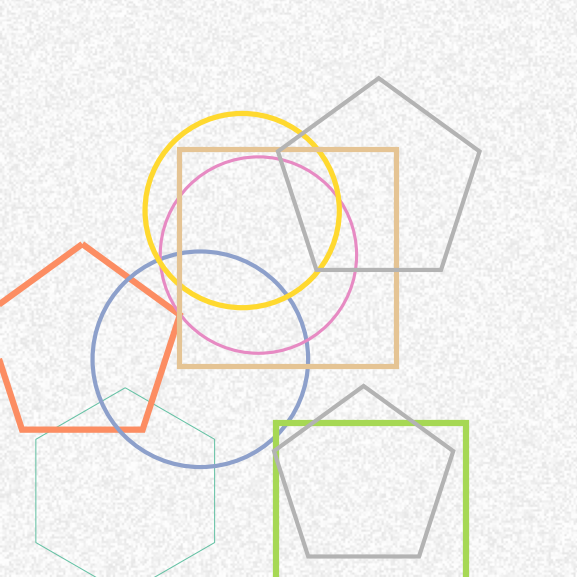[{"shape": "hexagon", "thickness": 0.5, "radius": 0.89, "center": [0.217, 0.149]}, {"shape": "pentagon", "thickness": 3, "radius": 0.89, "center": [0.143, 0.399]}, {"shape": "circle", "thickness": 2, "radius": 0.93, "center": [0.347, 0.377]}, {"shape": "circle", "thickness": 1.5, "radius": 0.85, "center": [0.447, 0.557]}, {"shape": "square", "thickness": 3, "radius": 0.82, "center": [0.643, 0.102]}, {"shape": "circle", "thickness": 2.5, "radius": 0.84, "center": [0.419, 0.635]}, {"shape": "square", "thickness": 2.5, "radius": 0.94, "center": [0.498, 0.554]}, {"shape": "pentagon", "thickness": 2, "radius": 0.92, "center": [0.656, 0.68]}, {"shape": "pentagon", "thickness": 2, "radius": 0.82, "center": [0.63, 0.168]}]